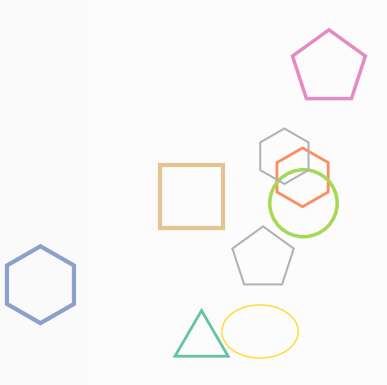[{"shape": "triangle", "thickness": 2, "radius": 0.4, "center": [0.52, 0.114]}, {"shape": "hexagon", "thickness": 2, "radius": 0.38, "center": [0.781, 0.539]}, {"shape": "hexagon", "thickness": 3, "radius": 0.5, "center": [0.104, 0.261]}, {"shape": "pentagon", "thickness": 2.5, "radius": 0.49, "center": [0.849, 0.824]}, {"shape": "circle", "thickness": 2.5, "radius": 0.43, "center": [0.783, 0.472]}, {"shape": "oval", "thickness": 1, "radius": 0.49, "center": [0.671, 0.139]}, {"shape": "square", "thickness": 3, "radius": 0.41, "center": [0.493, 0.489]}, {"shape": "pentagon", "thickness": 1.5, "radius": 0.42, "center": [0.679, 0.329]}, {"shape": "hexagon", "thickness": 1.5, "radius": 0.36, "center": [0.734, 0.594]}]